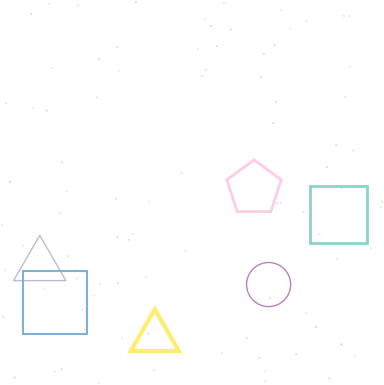[{"shape": "square", "thickness": 2, "radius": 0.37, "center": [0.88, 0.443]}, {"shape": "triangle", "thickness": 1, "radius": 0.39, "center": [0.103, 0.31]}, {"shape": "square", "thickness": 1.5, "radius": 0.41, "center": [0.143, 0.215]}, {"shape": "pentagon", "thickness": 2, "radius": 0.37, "center": [0.66, 0.51]}, {"shape": "circle", "thickness": 1, "radius": 0.29, "center": [0.698, 0.261]}, {"shape": "triangle", "thickness": 3, "radius": 0.36, "center": [0.402, 0.125]}]